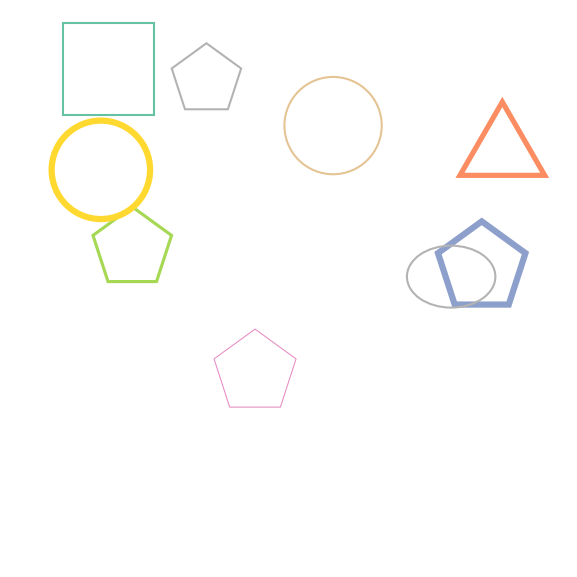[{"shape": "square", "thickness": 1, "radius": 0.4, "center": [0.187, 0.879]}, {"shape": "triangle", "thickness": 2.5, "radius": 0.42, "center": [0.87, 0.738]}, {"shape": "pentagon", "thickness": 3, "radius": 0.4, "center": [0.834, 0.536]}, {"shape": "pentagon", "thickness": 0.5, "radius": 0.37, "center": [0.442, 0.355]}, {"shape": "pentagon", "thickness": 1.5, "radius": 0.36, "center": [0.229, 0.569]}, {"shape": "circle", "thickness": 3, "radius": 0.43, "center": [0.175, 0.705]}, {"shape": "circle", "thickness": 1, "radius": 0.42, "center": [0.577, 0.782]}, {"shape": "oval", "thickness": 1, "radius": 0.38, "center": [0.781, 0.52]}, {"shape": "pentagon", "thickness": 1, "radius": 0.32, "center": [0.357, 0.861]}]